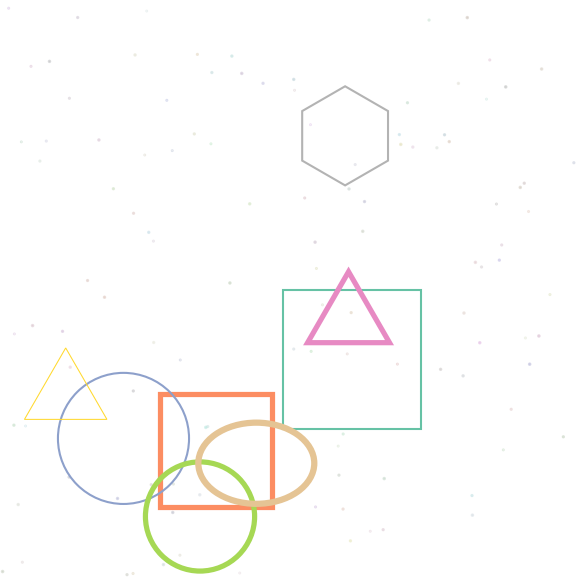[{"shape": "square", "thickness": 1, "radius": 0.6, "center": [0.61, 0.377]}, {"shape": "square", "thickness": 2.5, "radius": 0.49, "center": [0.374, 0.219]}, {"shape": "circle", "thickness": 1, "radius": 0.57, "center": [0.214, 0.24]}, {"shape": "triangle", "thickness": 2.5, "radius": 0.41, "center": [0.604, 0.447]}, {"shape": "circle", "thickness": 2.5, "radius": 0.47, "center": [0.346, 0.105]}, {"shape": "triangle", "thickness": 0.5, "radius": 0.41, "center": [0.114, 0.314]}, {"shape": "oval", "thickness": 3, "radius": 0.5, "center": [0.444, 0.197]}, {"shape": "hexagon", "thickness": 1, "radius": 0.43, "center": [0.598, 0.764]}]